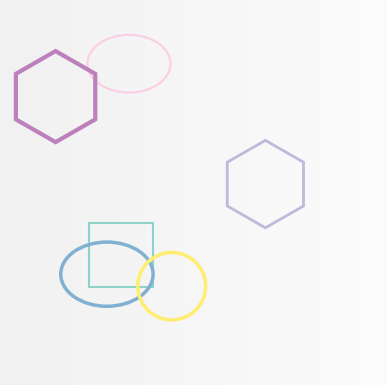[{"shape": "square", "thickness": 1.5, "radius": 0.41, "center": [0.312, 0.338]}, {"shape": "hexagon", "thickness": 2, "radius": 0.57, "center": [0.685, 0.522]}, {"shape": "oval", "thickness": 2.5, "radius": 0.6, "center": [0.276, 0.288]}, {"shape": "oval", "thickness": 1.5, "radius": 0.54, "center": [0.333, 0.834]}, {"shape": "hexagon", "thickness": 3, "radius": 0.59, "center": [0.143, 0.749]}, {"shape": "circle", "thickness": 2.5, "radius": 0.44, "center": [0.443, 0.257]}]